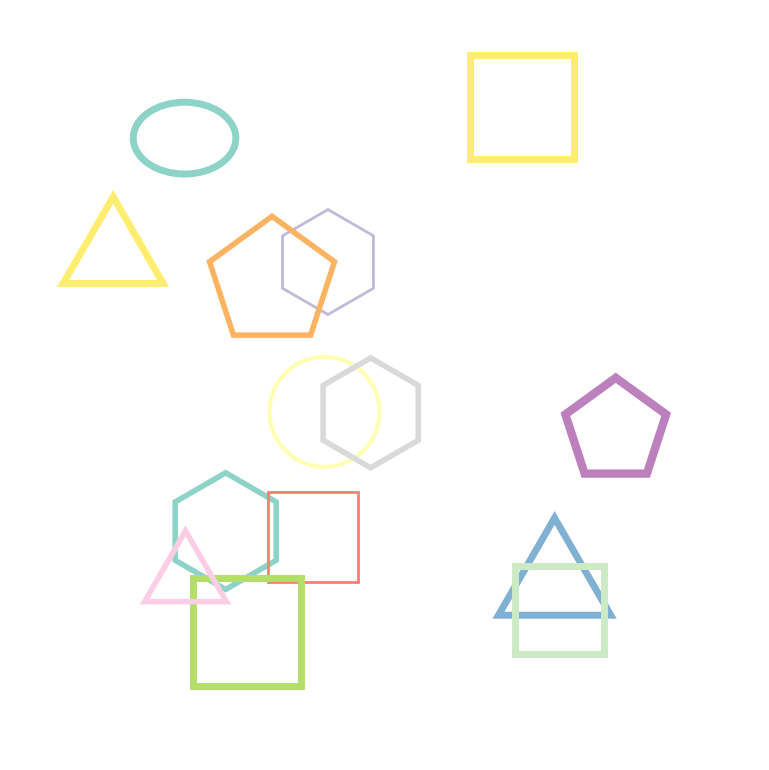[{"shape": "oval", "thickness": 2.5, "radius": 0.33, "center": [0.24, 0.821]}, {"shape": "hexagon", "thickness": 2, "radius": 0.38, "center": [0.293, 0.31]}, {"shape": "circle", "thickness": 1.5, "radius": 0.36, "center": [0.421, 0.465]}, {"shape": "hexagon", "thickness": 1, "radius": 0.34, "center": [0.426, 0.66]}, {"shape": "square", "thickness": 1, "radius": 0.29, "center": [0.407, 0.303]}, {"shape": "triangle", "thickness": 2.5, "radius": 0.42, "center": [0.72, 0.243]}, {"shape": "pentagon", "thickness": 2, "radius": 0.43, "center": [0.353, 0.634]}, {"shape": "square", "thickness": 2.5, "radius": 0.35, "center": [0.321, 0.18]}, {"shape": "triangle", "thickness": 2, "radius": 0.31, "center": [0.241, 0.249]}, {"shape": "hexagon", "thickness": 2, "radius": 0.36, "center": [0.481, 0.464]}, {"shape": "pentagon", "thickness": 3, "radius": 0.34, "center": [0.8, 0.441]}, {"shape": "square", "thickness": 2.5, "radius": 0.29, "center": [0.727, 0.208]}, {"shape": "square", "thickness": 2.5, "radius": 0.34, "center": [0.677, 0.861]}, {"shape": "triangle", "thickness": 2.5, "radius": 0.37, "center": [0.147, 0.669]}]